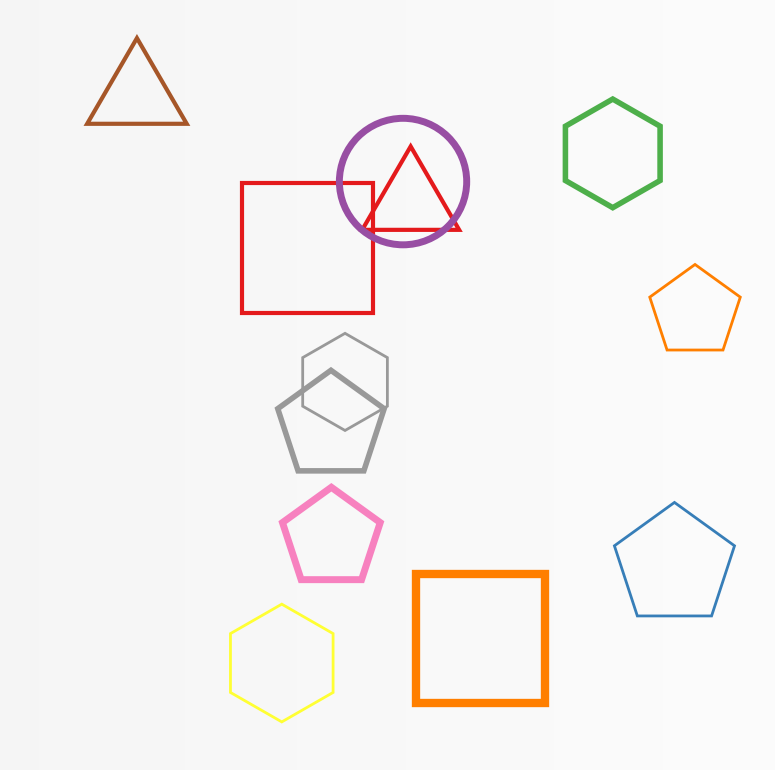[{"shape": "square", "thickness": 1.5, "radius": 0.42, "center": [0.397, 0.678]}, {"shape": "triangle", "thickness": 1.5, "radius": 0.36, "center": [0.53, 0.738]}, {"shape": "pentagon", "thickness": 1, "radius": 0.41, "center": [0.87, 0.266]}, {"shape": "hexagon", "thickness": 2, "radius": 0.35, "center": [0.791, 0.801]}, {"shape": "circle", "thickness": 2.5, "radius": 0.41, "center": [0.52, 0.764]}, {"shape": "square", "thickness": 3, "radius": 0.42, "center": [0.62, 0.171]}, {"shape": "pentagon", "thickness": 1, "radius": 0.31, "center": [0.897, 0.595]}, {"shape": "hexagon", "thickness": 1, "radius": 0.38, "center": [0.364, 0.139]}, {"shape": "triangle", "thickness": 1.5, "radius": 0.37, "center": [0.177, 0.876]}, {"shape": "pentagon", "thickness": 2.5, "radius": 0.33, "center": [0.428, 0.301]}, {"shape": "hexagon", "thickness": 1, "radius": 0.32, "center": [0.445, 0.504]}, {"shape": "pentagon", "thickness": 2, "radius": 0.36, "center": [0.427, 0.447]}]